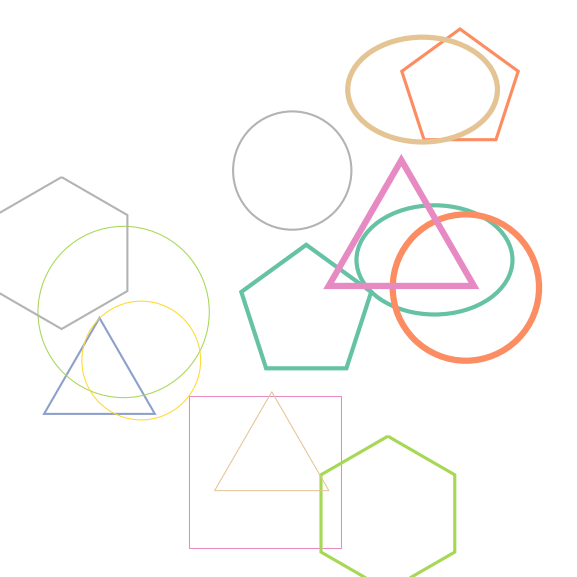[{"shape": "oval", "thickness": 2, "radius": 0.68, "center": [0.752, 0.549]}, {"shape": "pentagon", "thickness": 2, "radius": 0.59, "center": [0.53, 0.457]}, {"shape": "circle", "thickness": 3, "radius": 0.63, "center": [0.807, 0.501]}, {"shape": "pentagon", "thickness": 1.5, "radius": 0.53, "center": [0.797, 0.843]}, {"shape": "triangle", "thickness": 1, "radius": 0.55, "center": [0.172, 0.338]}, {"shape": "square", "thickness": 0.5, "radius": 0.66, "center": [0.458, 0.182]}, {"shape": "triangle", "thickness": 3, "radius": 0.73, "center": [0.695, 0.577]}, {"shape": "hexagon", "thickness": 1.5, "radius": 0.67, "center": [0.672, 0.11]}, {"shape": "circle", "thickness": 0.5, "radius": 0.74, "center": [0.214, 0.459]}, {"shape": "circle", "thickness": 0.5, "radius": 0.51, "center": [0.245, 0.375]}, {"shape": "triangle", "thickness": 0.5, "radius": 0.57, "center": [0.471, 0.207]}, {"shape": "oval", "thickness": 2.5, "radius": 0.65, "center": [0.732, 0.844]}, {"shape": "circle", "thickness": 1, "radius": 0.51, "center": [0.506, 0.704]}, {"shape": "hexagon", "thickness": 1, "radius": 0.66, "center": [0.107, 0.561]}]